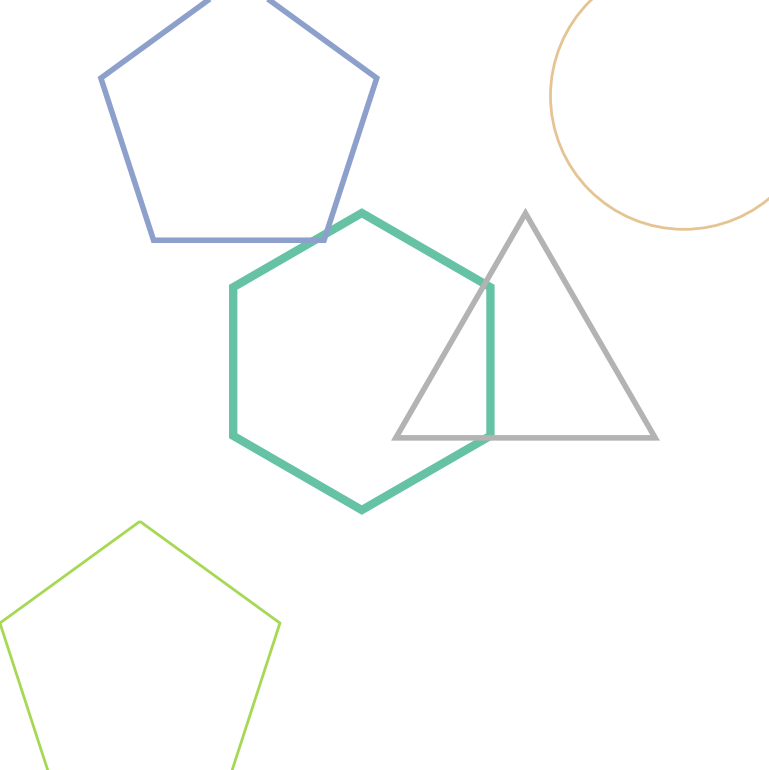[{"shape": "hexagon", "thickness": 3, "radius": 0.96, "center": [0.47, 0.53]}, {"shape": "pentagon", "thickness": 2, "radius": 0.94, "center": [0.31, 0.84]}, {"shape": "pentagon", "thickness": 1, "radius": 0.96, "center": [0.182, 0.132]}, {"shape": "circle", "thickness": 1, "radius": 0.87, "center": [0.888, 0.875]}, {"shape": "triangle", "thickness": 2, "radius": 0.97, "center": [0.682, 0.529]}]